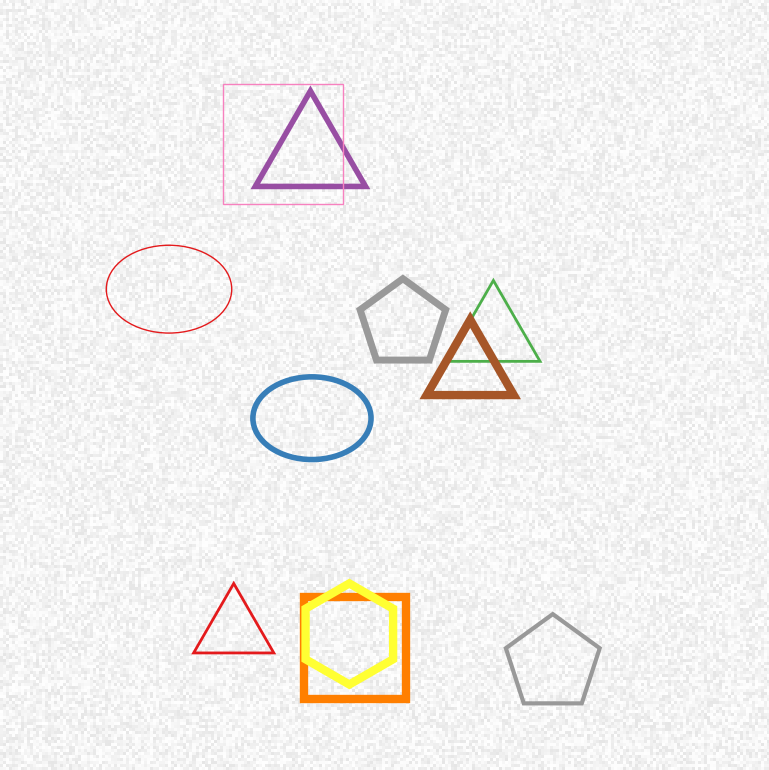[{"shape": "oval", "thickness": 0.5, "radius": 0.41, "center": [0.219, 0.624]}, {"shape": "triangle", "thickness": 1, "radius": 0.3, "center": [0.304, 0.182]}, {"shape": "oval", "thickness": 2, "radius": 0.38, "center": [0.405, 0.457]}, {"shape": "triangle", "thickness": 1, "radius": 0.35, "center": [0.641, 0.566]}, {"shape": "triangle", "thickness": 2, "radius": 0.41, "center": [0.403, 0.799]}, {"shape": "square", "thickness": 3, "radius": 0.33, "center": [0.461, 0.159]}, {"shape": "hexagon", "thickness": 3, "radius": 0.33, "center": [0.454, 0.177]}, {"shape": "triangle", "thickness": 3, "radius": 0.33, "center": [0.611, 0.52]}, {"shape": "square", "thickness": 0.5, "radius": 0.39, "center": [0.368, 0.813]}, {"shape": "pentagon", "thickness": 1.5, "radius": 0.32, "center": [0.718, 0.138]}, {"shape": "pentagon", "thickness": 2.5, "radius": 0.29, "center": [0.523, 0.58]}]